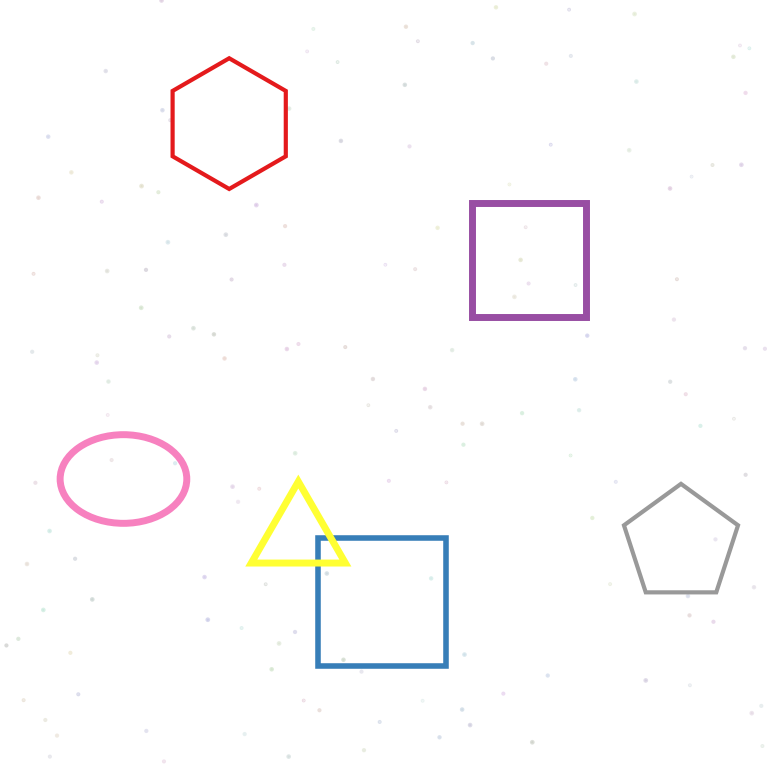[{"shape": "hexagon", "thickness": 1.5, "radius": 0.42, "center": [0.298, 0.839]}, {"shape": "square", "thickness": 2, "radius": 0.42, "center": [0.496, 0.218]}, {"shape": "square", "thickness": 2.5, "radius": 0.37, "center": [0.687, 0.663]}, {"shape": "triangle", "thickness": 2.5, "radius": 0.35, "center": [0.387, 0.304]}, {"shape": "oval", "thickness": 2.5, "radius": 0.41, "center": [0.16, 0.378]}, {"shape": "pentagon", "thickness": 1.5, "radius": 0.39, "center": [0.884, 0.294]}]